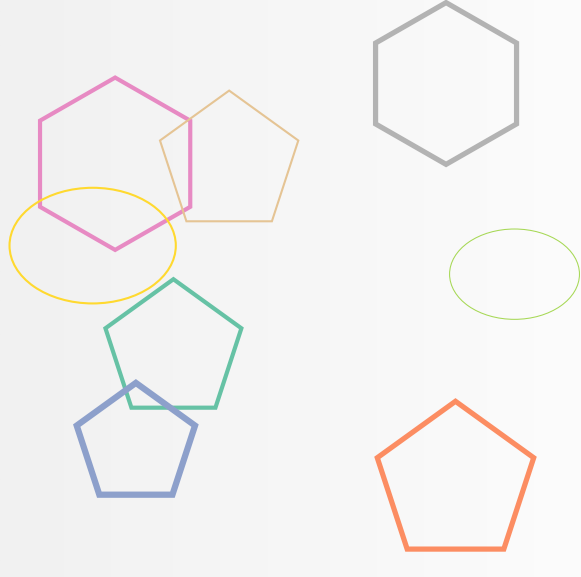[{"shape": "pentagon", "thickness": 2, "radius": 0.61, "center": [0.298, 0.393]}, {"shape": "pentagon", "thickness": 2.5, "radius": 0.71, "center": [0.784, 0.163]}, {"shape": "pentagon", "thickness": 3, "radius": 0.54, "center": [0.234, 0.229]}, {"shape": "hexagon", "thickness": 2, "radius": 0.75, "center": [0.198, 0.716]}, {"shape": "oval", "thickness": 0.5, "radius": 0.56, "center": [0.885, 0.524]}, {"shape": "oval", "thickness": 1, "radius": 0.72, "center": [0.159, 0.574]}, {"shape": "pentagon", "thickness": 1, "radius": 0.63, "center": [0.394, 0.717]}, {"shape": "hexagon", "thickness": 2.5, "radius": 0.7, "center": [0.767, 0.855]}]